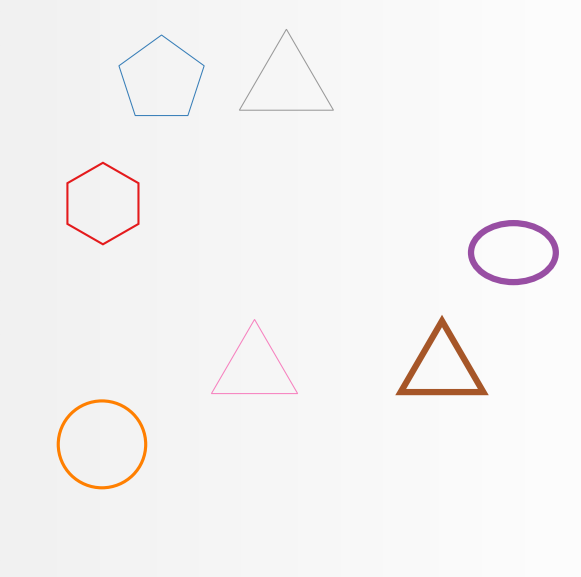[{"shape": "hexagon", "thickness": 1, "radius": 0.35, "center": [0.177, 0.647]}, {"shape": "pentagon", "thickness": 0.5, "radius": 0.39, "center": [0.278, 0.861]}, {"shape": "oval", "thickness": 3, "radius": 0.36, "center": [0.883, 0.562]}, {"shape": "circle", "thickness": 1.5, "radius": 0.38, "center": [0.175, 0.23]}, {"shape": "triangle", "thickness": 3, "radius": 0.41, "center": [0.76, 0.361]}, {"shape": "triangle", "thickness": 0.5, "radius": 0.43, "center": [0.438, 0.36]}, {"shape": "triangle", "thickness": 0.5, "radius": 0.47, "center": [0.493, 0.855]}]